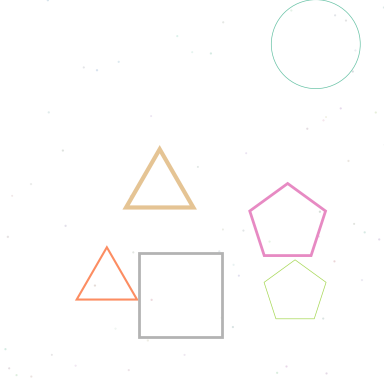[{"shape": "circle", "thickness": 0.5, "radius": 0.58, "center": [0.82, 0.885]}, {"shape": "triangle", "thickness": 1.5, "radius": 0.45, "center": [0.278, 0.267]}, {"shape": "pentagon", "thickness": 2, "radius": 0.52, "center": [0.747, 0.42]}, {"shape": "pentagon", "thickness": 0.5, "radius": 0.42, "center": [0.766, 0.24]}, {"shape": "triangle", "thickness": 3, "radius": 0.5, "center": [0.415, 0.512]}, {"shape": "square", "thickness": 2, "radius": 0.54, "center": [0.469, 0.234]}]